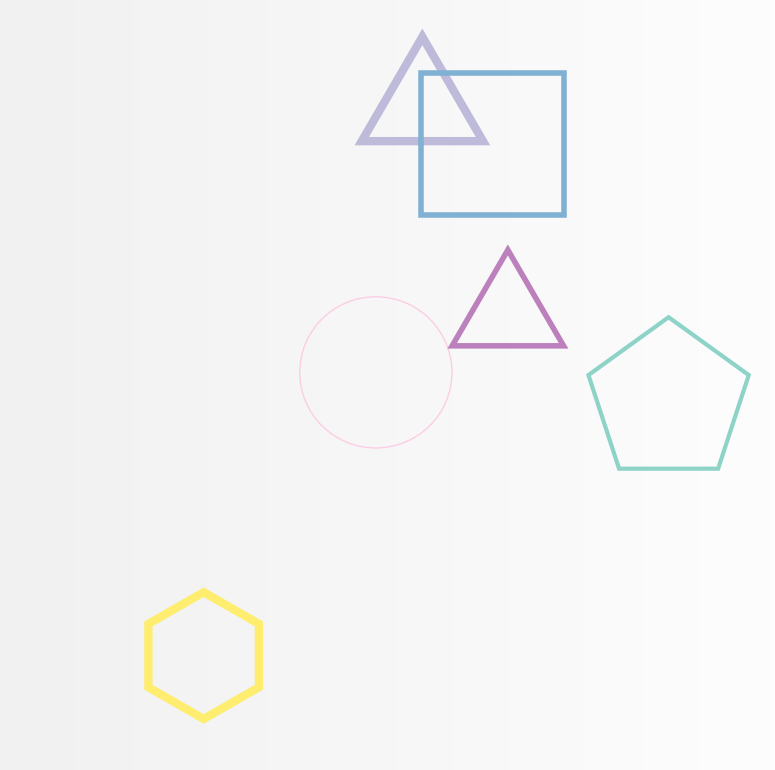[{"shape": "pentagon", "thickness": 1.5, "radius": 0.54, "center": [0.863, 0.479]}, {"shape": "triangle", "thickness": 3, "radius": 0.45, "center": [0.545, 0.862]}, {"shape": "square", "thickness": 2, "radius": 0.46, "center": [0.636, 0.813]}, {"shape": "circle", "thickness": 0.5, "radius": 0.49, "center": [0.485, 0.516]}, {"shape": "triangle", "thickness": 2, "radius": 0.41, "center": [0.655, 0.592]}, {"shape": "hexagon", "thickness": 3, "radius": 0.41, "center": [0.263, 0.149]}]